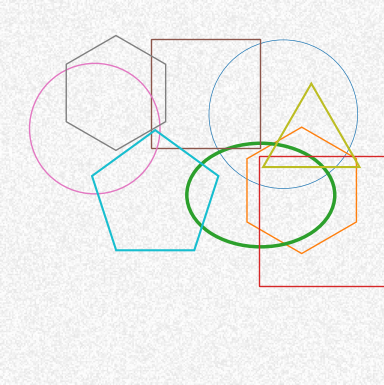[{"shape": "circle", "thickness": 0.5, "radius": 0.97, "center": [0.736, 0.703]}, {"shape": "hexagon", "thickness": 1, "radius": 0.82, "center": [0.784, 0.506]}, {"shape": "oval", "thickness": 2.5, "radius": 0.96, "center": [0.677, 0.493]}, {"shape": "square", "thickness": 1, "radius": 0.85, "center": [0.842, 0.426]}, {"shape": "square", "thickness": 1, "radius": 0.71, "center": [0.533, 0.757]}, {"shape": "circle", "thickness": 1, "radius": 0.85, "center": [0.246, 0.666]}, {"shape": "hexagon", "thickness": 1, "radius": 0.75, "center": [0.301, 0.759]}, {"shape": "triangle", "thickness": 1.5, "radius": 0.72, "center": [0.809, 0.638]}, {"shape": "pentagon", "thickness": 1.5, "radius": 0.86, "center": [0.403, 0.49]}]